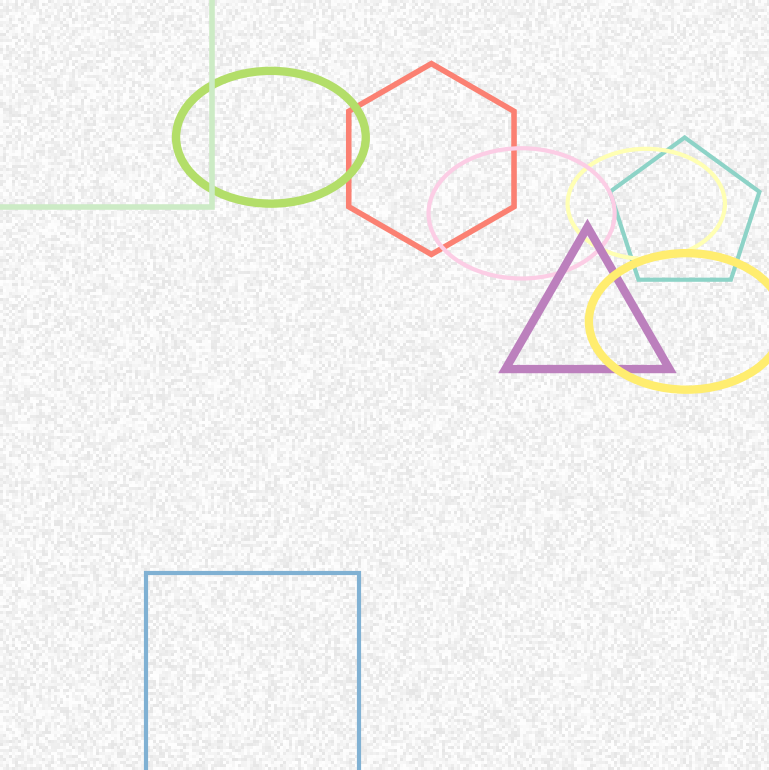[{"shape": "pentagon", "thickness": 1.5, "radius": 0.51, "center": [0.889, 0.719]}, {"shape": "oval", "thickness": 1.5, "radius": 0.51, "center": [0.839, 0.735]}, {"shape": "hexagon", "thickness": 2, "radius": 0.62, "center": [0.56, 0.794]}, {"shape": "square", "thickness": 1.5, "radius": 0.69, "center": [0.328, 0.118]}, {"shape": "oval", "thickness": 3, "radius": 0.62, "center": [0.352, 0.822]}, {"shape": "oval", "thickness": 1.5, "radius": 0.6, "center": [0.677, 0.723]}, {"shape": "triangle", "thickness": 3, "radius": 0.61, "center": [0.763, 0.582]}, {"shape": "square", "thickness": 2, "radius": 0.72, "center": [0.131, 0.875]}, {"shape": "oval", "thickness": 3, "radius": 0.63, "center": [0.891, 0.583]}]